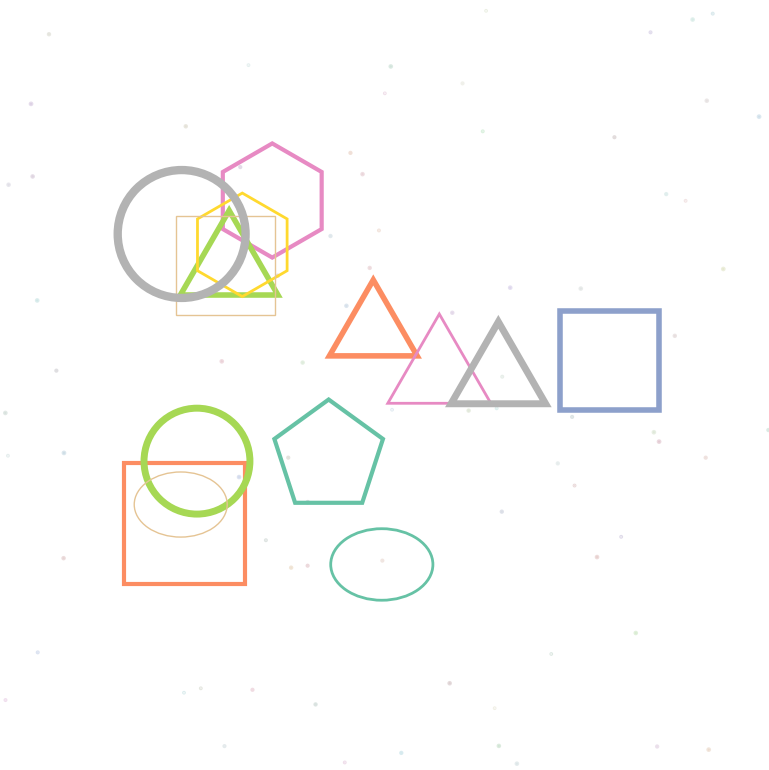[{"shape": "pentagon", "thickness": 1.5, "radius": 0.37, "center": [0.427, 0.407]}, {"shape": "oval", "thickness": 1, "radius": 0.33, "center": [0.496, 0.267]}, {"shape": "triangle", "thickness": 2, "radius": 0.33, "center": [0.485, 0.571]}, {"shape": "square", "thickness": 1.5, "radius": 0.39, "center": [0.24, 0.321]}, {"shape": "square", "thickness": 2, "radius": 0.32, "center": [0.792, 0.532]}, {"shape": "triangle", "thickness": 1, "radius": 0.39, "center": [0.571, 0.515]}, {"shape": "hexagon", "thickness": 1.5, "radius": 0.37, "center": [0.354, 0.74]}, {"shape": "circle", "thickness": 2.5, "radius": 0.34, "center": [0.256, 0.401]}, {"shape": "triangle", "thickness": 2, "radius": 0.37, "center": [0.298, 0.653]}, {"shape": "hexagon", "thickness": 1, "radius": 0.34, "center": [0.315, 0.682]}, {"shape": "oval", "thickness": 0.5, "radius": 0.3, "center": [0.235, 0.345]}, {"shape": "square", "thickness": 0.5, "radius": 0.32, "center": [0.293, 0.655]}, {"shape": "triangle", "thickness": 2.5, "radius": 0.35, "center": [0.647, 0.511]}, {"shape": "circle", "thickness": 3, "radius": 0.42, "center": [0.236, 0.696]}]